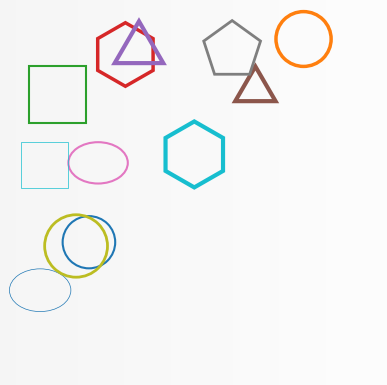[{"shape": "oval", "thickness": 0.5, "radius": 0.4, "center": [0.104, 0.246]}, {"shape": "circle", "thickness": 1.5, "radius": 0.34, "center": [0.229, 0.371]}, {"shape": "circle", "thickness": 2.5, "radius": 0.36, "center": [0.783, 0.899]}, {"shape": "square", "thickness": 1.5, "radius": 0.37, "center": [0.149, 0.754]}, {"shape": "hexagon", "thickness": 2.5, "radius": 0.41, "center": [0.324, 0.858]}, {"shape": "triangle", "thickness": 3, "radius": 0.36, "center": [0.359, 0.872]}, {"shape": "triangle", "thickness": 3, "radius": 0.3, "center": [0.659, 0.767]}, {"shape": "oval", "thickness": 1.5, "radius": 0.38, "center": [0.253, 0.577]}, {"shape": "pentagon", "thickness": 2, "radius": 0.39, "center": [0.599, 0.869]}, {"shape": "circle", "thickness": 2, "radius": 0.41, "center": [0.196, 0.361]}, {"shape": "square", "thickness": 0.5, "radius": 0.3, "center": [0.115, 0.571]}, {"shape": "hexagon", "thickness": 3, "radius": 0.43, "center": [0.501, 0.599]}]